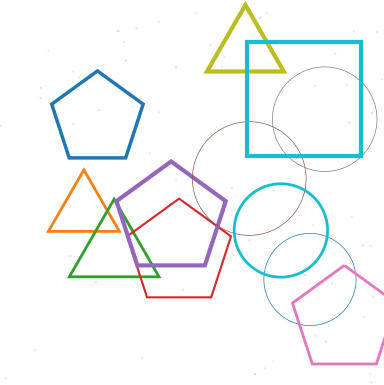[{"shape": "pentagon", "thickness": 2.5, "radius": 0.62, "center": [0.253, 0.691]}, {"shape": "circle", "thickness": 0.5, "radius": 0.6, "center": [0.805, 0.274]}, {"shape": "triangle", "thickness": 2, "radius": 0.53, "center": [0.218, 0.452]}, {"shape": "triangle", "thickness": 2, "radius": 0.67, "center": [0.297, 0.348]}, {"shape": "pentagon", "thickness": 1.5, "radius": 0.71, "center": [0.465, 0.342]}, {"shape": "pentagon", "thickness": 3, "radius": 0.75, "center": [0.444, 0.431]}, {"shape": "circle", "thickness": 0.5, "radius": 0.74, "center": [0.647, 0.536]}, {"shape": "pentagon", "thickness": 2, "radius": 0.71, "center": [0.894, 0.169]}, {"shape": "circle", "thickness": 0.5, "radius": 0.68, "center": [0.843, 0.69]}, {"shape": "triangle", "thickness": 3, "radius": 0.58, "center": [0.637, 0.872]}, {"shape": "square", "thickness": 3, "radius": 0.74, "center": [0.789, 0.742]}, {"shape": "circle", "thickness": 2, "radius": 0.61, "center": [0.73, 0.401]}]